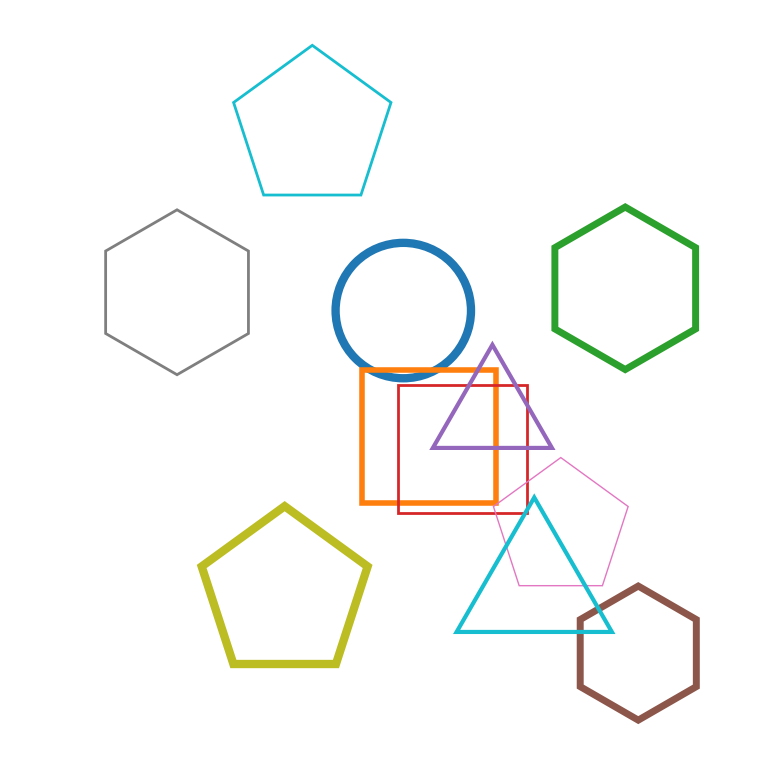[{"shape": "circle", "thickness": 3, "radius": 0.44, "center": [0.524, 0.597]}, {"shape": "square", "thickness": 2, "radius": 0.43, "center": [0.557, 0.434]}, {"shape": "hexagon", "thickness": 2.5, "radius": 0.53, "center": [0.812, 0.626]}, {"shape": "square", "thickness": 1, "radius": 0.42, "center": [0.601, 0.417]}, {"shape": "triangle", "thickness": 1.5, "radius": 0.45, "center": [0.639, 0.463]}, {"shape": "hexagon", "thickness": 2.5, "radius": 0.44, "center": [0.829, 0.152]}, {"shape": "pentagon", "thickness": 0.5, "radius": 0.46, "center": [0.728, 0.314]}, {"shape": "hexagon", "thickness": 1, "radius": 0.54, "center": [0.23, 0.62]}, {"shape": "pentagon", "thickness": 3, "radius": 0.57, "center": [0.37, 0.229]}, {"shape": "pentagon", "thickness": 1, "radius": 0.54, "center": [0.406, 0.834]}, {"shape": "triangle", "thickness": 1.5, "radius": 0.58, "center": [0.694, 0.237]}]